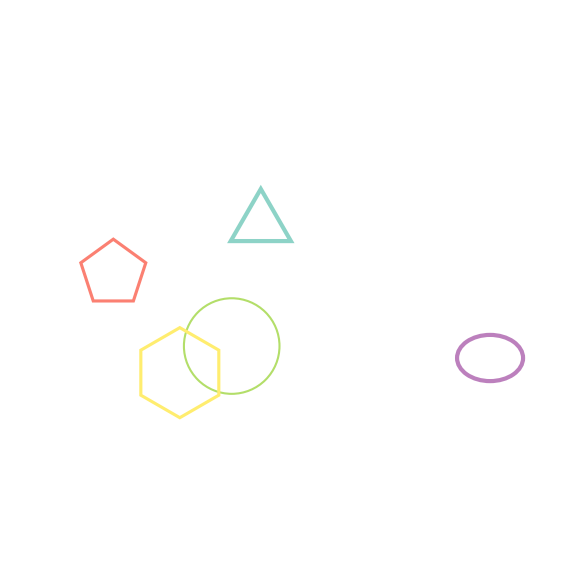[{"shape": "triangle", "thickness": 2, "radius": 0.3, "center": [0.452, 0.612]}, {"shape": "pentagon", "thickness": 1.5, "radius": 0.3, "center": [0.196, 0.526]}, {"shape": "circle", "thickness": 1, "radius": 0.41, "center": [0.401, 0.4]}, {"shape": "oval", "thickness": 2, "radius": 0.29, "center": [0.849, 0.379]}, {"shape": "hexagon", "thickness": 1.5, "radius": 0.39, "center": [0.311, 0.354]}]